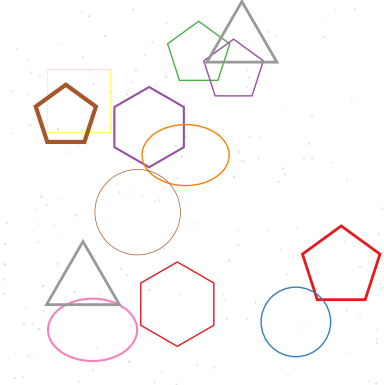[{"shape": "hexagon", "thickness": 1, "radius": 0.55, "center": [0.461, 0.21]}, {"shape": "pentagon", "thickness": 2, "radius": 0.53, "center": [0.886, 0.307]}, {"shape": "circle", "thickness": 1, "radius": 0.45, "center": [0.768, 0.164]}, {"shape": "pentagon", "thickness": 1, "radius": 0.42, "center": [0.516, 0.86]}, {"shape": "hexagon", "thickness": 1.5, "radius": 0.52, "center": [0.387, 0.67]}, {"shape": "pentagon", "thickness": 1, "radius": 0.41, "center": [0.607, 0.817]}, {"shape": "oval", "thickness": 1, "radius": 0.57, "center": [0.482, 0.597]}, {"shape": "square", "thickness": 0.5, "radius": 0.41, "center": [0.203, 0.739]}, {"shape": "pentagon", "thickness": 3, "radius": 0.41, "center": [0.171, 0.698]}, {"shape": "circle", "thickness": 0.5, "radius": 0.55, "center": [0.358, 0.449]}, {"shape": "oval", "thickness": 1.5, "radius": 0.58, "center": [0.24, 0.143]}, {"shape": "triangle", "thickness": 2, "radius": 0.52, "center": [0.628, 0.891]}, {"shape": "triangle", "thickness": 2, "radius": 0.55, "center": [0.216, 0.263]}]